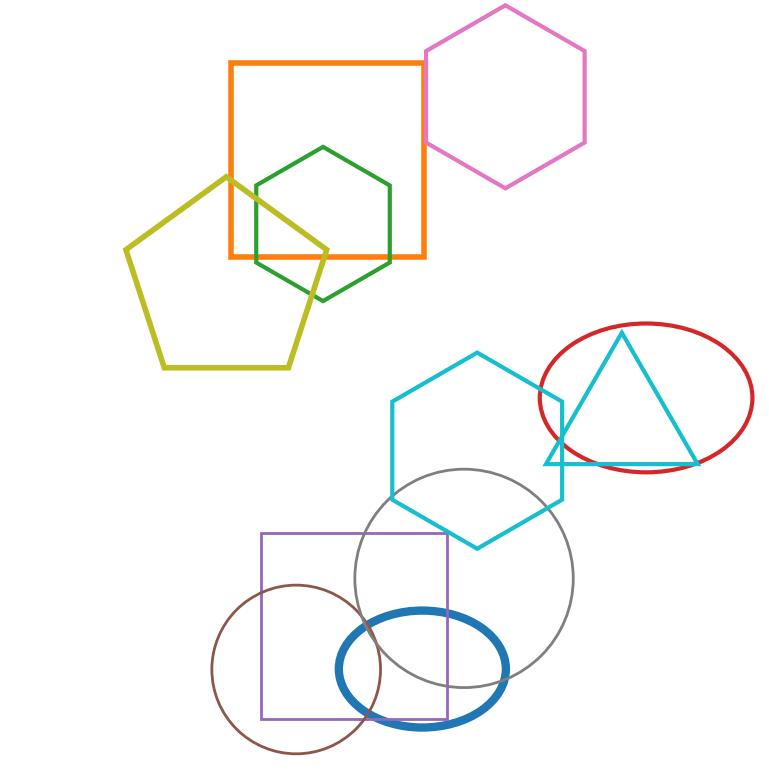[{"shape": "oval", "thickness": 3, "radius": 0.54, "center": [0.549, 0.131]}, {"shape": "square", "thickness": 2, "radius": 0.63, "center": [0.425, 0.792]}, {"shape": "hexagon", "thickness": 1.5, "radius": 0.5, "center": [0.419, 0.709]}, {"shape": "oval", "thickness": 1.5, "radius": 0.69, "center": [0.839, 0.483]}, {"shape": "square", "thickness": 1, "radius": 0.6, "center": [0.459, 0.187]}, {"shape": "circle", "thickness": 1, "radius": 0.55, "center": [0.385, 0.131]}, {"shape": "hexagon", "thickness": 1.5, "radius": 0.59, "center": [0.656, 0.874]}, {"shape": "circle", "thickness": 1, "radius": 0.71, "center": [0.603, 0.249]}, {"shape": "pentagon", "thickness": 2, "radius": 0.69, "center": [0.294, 0.633]}, {"shape": "triangle", "thickness": 1.5, "radius": 0.57, "center": [0.808, 0.454]}, {"shape": "hexagon", "thickness": 1.5, "radius": 0.64, "center": [0.62, 0.415]}]